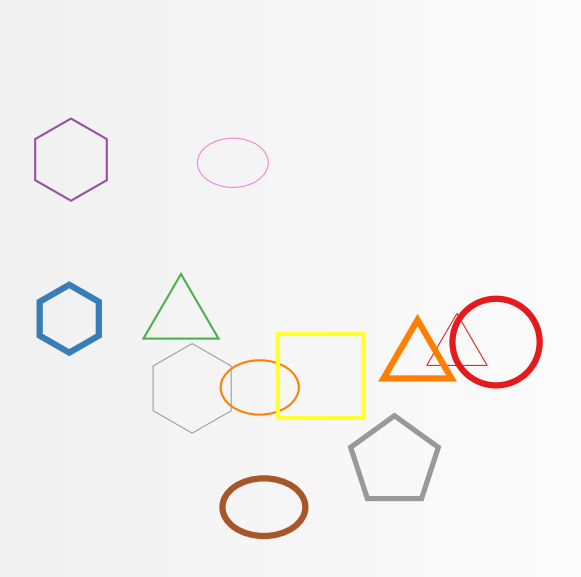[{"shape": "triangle", "thickness": 0.5, "radius": 0.3, "center": [0.786, 0.396]}, {"shape": "circle", "thickness": 3, "radius": 0.38, "center": [0.853, 0.407]}, {"shape": "hexagon", "thickness": 3, "radius": 0.29, "center": [0.119, 0.447]}, {"shape": "triangle", "thickness": 1, "radius": 0.37, "center": [0.311, 0.45]}, {"shape": "hexagon", "thickness": 1, "radius": 0.36, "center": [0.122, 0.723]}, {"shape": "oval", "thickness": 1, "radius": 0.34, "center": [0.447, 0.328]}, {"shape": "triangle", "thickness": 3, "radius": 0.34, "center": [0.718, 0.378]}, {"shape": "square", "thickness": 2, "radius": 0.36, "center": [0.552, 0.348]}, {"shape": "oval", "thickness": 3, "radius": 0.36, "center": [0.454, 0.121]}, {"shape": "oval", "thickness": 0.5, "radius": 0.3, "center": [0.401, 0.717]}, {"shape": "hexagon", "thickness": 0.5, "radius": 0.39, "center": [0.331, 0.327]}, {"shape": "pentagon", "thickness": 2.5, "radius": 0.4, "center": [0.679, 0.2]}]